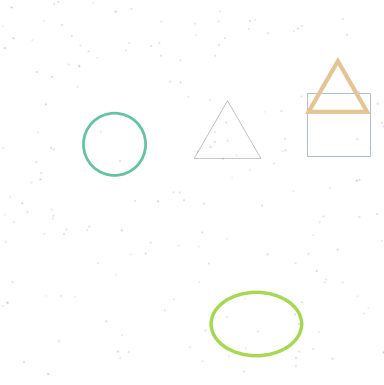[{"shape": "circle", "thickness": 2, "radius": 0.4, "center": [0.298, 0.625]}, {"shape": "square", "thickness": 0.5, "radius": 0.41, "center": [0.88, 0.677]}, {"shape": "oval", "thickness": 2.5, "radius": 0.59, "center": [0.666, 0.158]}, {"shape": "triangle", "thickness": 3, "radius": 0.44, "center": [0.878, 0.753]}, {"shape": "triangle", "thickness": 0.5, "radius": 0.5, "center": [0.591, 0.638]}]